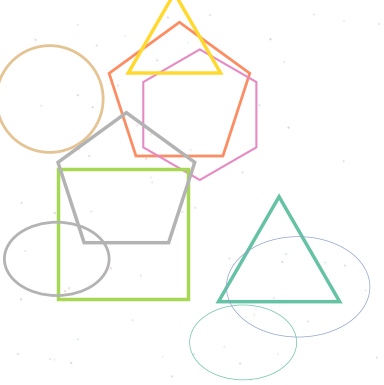[{"shape": "triangle", "thickness": 2.5, "radius": 0.91, "center": [0.725, 0.307]}, {"shape": "oval", "thickness": 0.5, "radius": 0.69, "center": [0.632, 0.111]}, {"shape": "pentagon", "thickness": 2, "radius": 0.96, "center": [0.466, 0.75]}, {"shape": "oval", "thickness": 0.5, "radius": 0.93, "center": [0.774, 0.255]}, {"shape": "hexagon", "thickness": 1.5, "radius": 0.85, "center": [0.519, 0.702]}, {"shape": "square", "thickness": 2.5, "radius": 0.84, "center": [0.32, 0.391]}, {"shape": "triangle", "thickness": 2.5, "radius": 0.69, "center": [0.453, 0.88]}, {"shape": "circle", "thickness": 2, "radius": 0.69, "center": [0.129, 0.743]}, {"shape": "oval", "thickness": 2, "radius": 0.68, "center": [0.147, 0.328]}, {"shape": "pentagon", "thickness": 2.5, "radius": 0.93, "center": [0.328, 0.521]}]